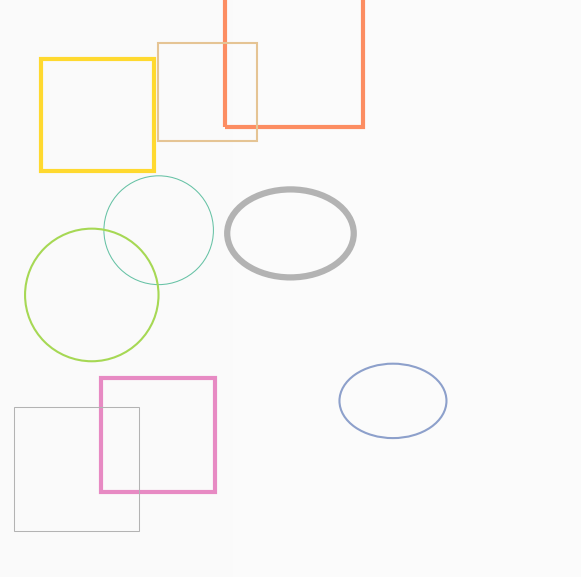[{"shape": "circle", "thickness": 0.5, "radius": 0.47, "center": [0.273, 0.6]}, {"shape": "square", "thickness": 2, "radius": 0.6, "center": [0.506, 0.899]}, {"shape": "oval", "thickness": 1, "radius": 0.46, "center": [0.676, 0.305]}, {"shape": "square", "thickness": 2, "radius": 0.49, "center": [0.272, 0.246]}, {"shape": "circle", "thickness": 1, "radius": 0.57, "center": [0.158, 0.488]}, {"shape": "square", "thickness": 2, "radius": 0.49, "center": [0.168, 0.8]}, {"shape": "square", "thickness": 1, "radius": 0.42, "center": [0.357, 0.84]}, {"shape": "square", "thickness": 0.5, "radius": 0.54, "center": [0.132, 0.187]}, {"shape": "oval", "thickness": 3, "radius": 0.54, "center": [0.5, 0.595]}]